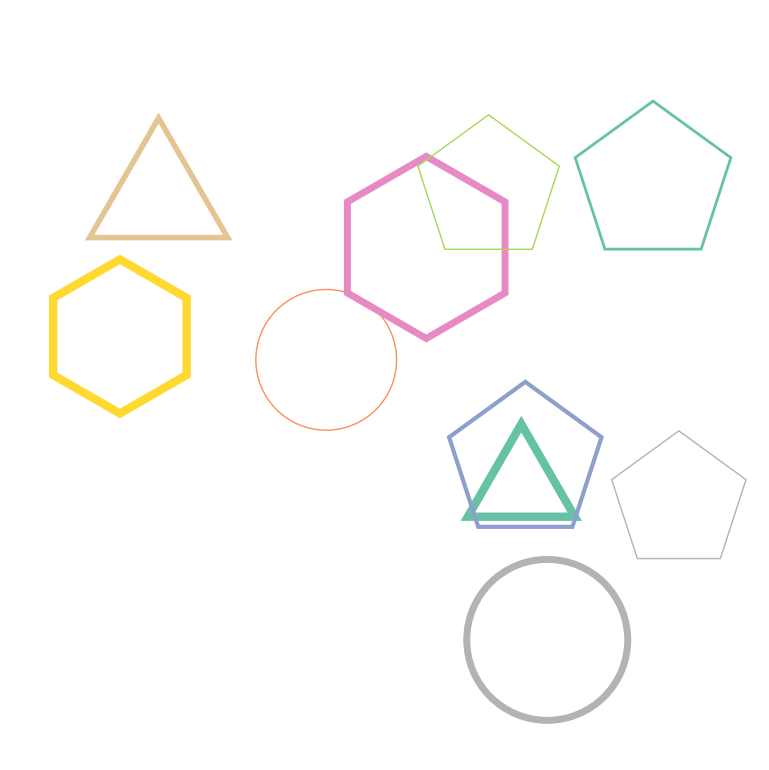[{"shape": "pentagon", "thickness": 1, "radius": 0.53, "center": [0.848, 0.762]}, {"shape": "triangle", "thickness": 3, "radius": 0.4, "center": [0.677, 0.369]}, {"shape": "circle", "thickness": 0.5, "radius": 0.46, "center": [0.424, 0.533]}, {"shape": "pentagon", "thickness": 1.5, "radius": 0.52, "center": [0.682, 0.4]}, {"shape": "hexagon", "thickness": 2.5, "radius": 0.59, "center": [0.554, 0.679]}, {"shape": "pentagon", "thickness": 0.5, "radius": 0.48, "center": [0.635, 0.754]}, {"shape": "hexagon", "thickness": 3, "radius": 0.5, "center": [0.156, 0.563]}, {"shape": "triangle", "thickness": 2, "radius": 0.52, "center": [0.206, 0.743]}, {"shape": "circle", "thickness": 2.5, "radius": 0.52, "center": [0.711, 0.169]}, {"shape": "pentagon", "thickness": 0.5, "radius": 0.46, "center": [0.882, 0.349]}]